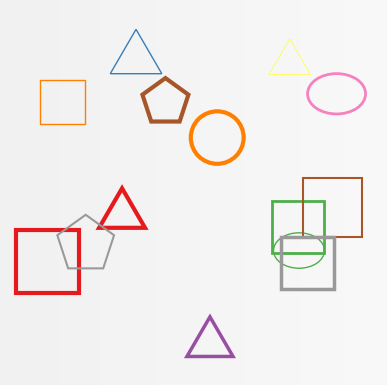[{"shape": "square", "thickness": 3, "radius": 0.41, "center": [0.124, 0.321]}, {"shape": "triangle", "thickness": 3, "radius": 0.34, "center": [0.315, 0.442]}, {"shape": "triangle", "thickness": 1, "radius": 0.38, "center": [0.351, 0.847]}, {"shape": "square", "thickness": 2, "radius": 0.34, "center": [0.769, 0.411]}, {"shape": "oval", "thickness": 1, "radius": 0.33, "center": [0.772, 0.349]}, {"shape": "triangle", "thickness": 2.5, "radius": 0.34, "center": [0.542, 0.108]}, {"shape": "square", "thickness": 1, "radius": 0.29, "center": [0.161, 0.736]}, {"shape": "circle", "thickness": 3, "radius": 0.34, "center": [0.561, 0.643]}, {"shape": "triangle", "thickness": 0.5, "radius": 0.31, "center": [0.748, 0.837]}, {"shape": "pentagon", "thickness": 3, "radius": 0.31, "center": [0.427, 0.735]}, {"shape": "square", "thickness": 1.5, "radius": 0.38, "center": [0.859, 0.461]}, {"shape": "oval", "thickness": 2, "radius": 0.37, "center": [0.869, 0.756]}, {"shape": "square", "thickness": 2.5, "radius": 0.34, "center": [0.793, 0.317]}, {"shape": "pentagon", "thickness": 1.5, "radius": 0.38, "center": [0.221, 0.365]}]